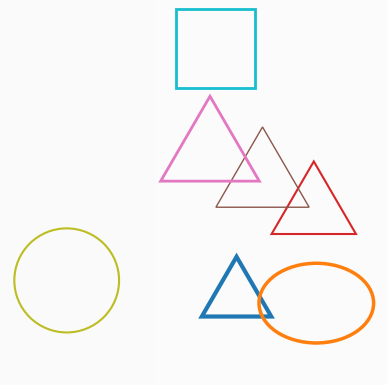[{"shape": "triangle", "thickness": 3, "radius": 0.52, "center": [0.61, 0.23]}, {"shape": "oval", "thickness": 2.5, "radius": 0.74, "center": [0.816, 0.213]}, {"shape": "triangle", "thickness": 1.5, "radius": 0.63, "center": [0.81, 0.455]}, {"shape": "triangle", "thickness": 1, "radius": 0.69, "center": [0.677, 0.531]}, {"shape": "triangle", "thickness": 2, "radius": 0.73, "center": [0.542, 0.603]}, {"shape": "circle", "thickness": 1.5, "radius": 0.68, "center": [0.172, 0.272]}, {"shape": "square", "thickness": 2, "radius": 0.51, "center": [0.555, 0.874]}]